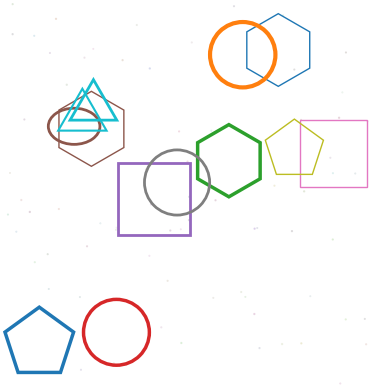[{"shape": "pentagon", "thickness": 2.5, "radius": 0.47, "center": [0.102, 0.108]}, {"shape": "hexagon", "thickness": 1, "radius": 0.47, "center": [0.723, 0.87]}, {"shape": "circle", "thickness": 3, "radius": 0.42, "center": [0.63, 0.858]}, {"shape": "hexagon", "thickness": 2.5, "radius": 0.47, "center": [0.595, 0.583]}, {"shape": "circle", "thickness": 2.5, "radius": 0.43, "center": [0.302, 0.137]}, {"shape": "square", "thickness": 2, "radius": 0.47, "center": [0.401, 0.484]}, {"shape": "oval", "thickness": 2, "radius": 0.34, "center": [0.193, 0.672]}, {"shape": "hexagon", "thickness": 1, "radius": 0.49, "center": [0.237, 0.665]}, {"shape": "square", "thickness": 1, "radius": 0.43, "center": [0.866, 0.602]}, {"shape": "circle", "thickness": 2, "radius": 0.42, "center": [0.46, 0.526]}, {"shape": "pentagon", "thickness": 1, "radius": 0.4, "center": [0.765, 0.611]}, {"shape": "triangle", "thickness": 2, "radius": 0.35, "center": [0.243, 0.723]}, {"shape": "triangle", "thickness": 1.5, "radius": 0.36, "center": [0.214, 0.697]}]